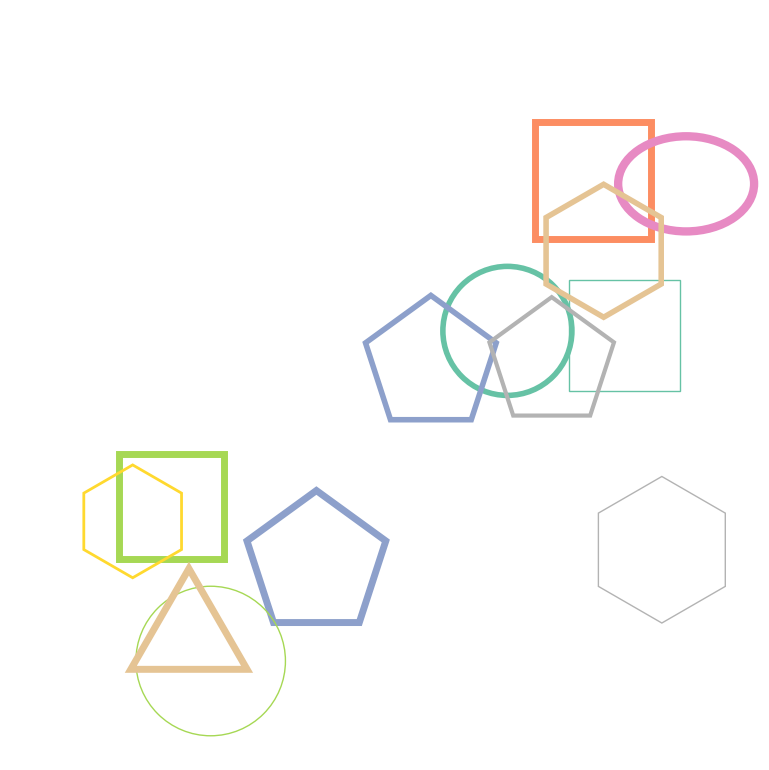[{"shape": "circle", "thickness": 2, "radius": 0.42, "center": [0.659, 0.57]}, {"shape": "square", "thickness": 0.5, "radius": 0.36, "center": [0.811, 0.565]}, {"shape": "square", "thickness": 2.5, "radius": 0.38, "center": [0.77, 0.766]}, {"shape": "pentagon", "thickness": 2, "radius": 0.45, "center": [0.56, 0.527]}, {"shape": "pentagon", "thickness": 2.5, "radius": 0.47, "center": [0.411, 0.268]}, {"shape": "oval", "thickness": 3, "radius": 0.44, "center": [0.891, 0.761]}, {"shape": "square", "thickness": 2.5, "radius": 0.34, "center": [0.223, 0.342]}, {"shape": "circle", "thickness": 0.5, "radius": 0.49, "center": [0.274, 0.142]}, {"shape": "hexagon", "thickness": 1, "radius": 0.37, "center": [0.172, 0.323]}, {"shape": "triangle", "thickness": 2.5, "radius": 0.44, "center": [0.245, 0.174]}, {"shape": "hexagon", "thickness": 2, "radius": 0.43, "center": [0.784, 0.674]}, {"shape": "hexagon", "thickness": 0.5, "radius": 0.48, "center": [0.86, 0.286]}, {"shape": "pentagon", "thickness": 1.5, "radius": 0.43, "center": [0.716, 0.529]}]